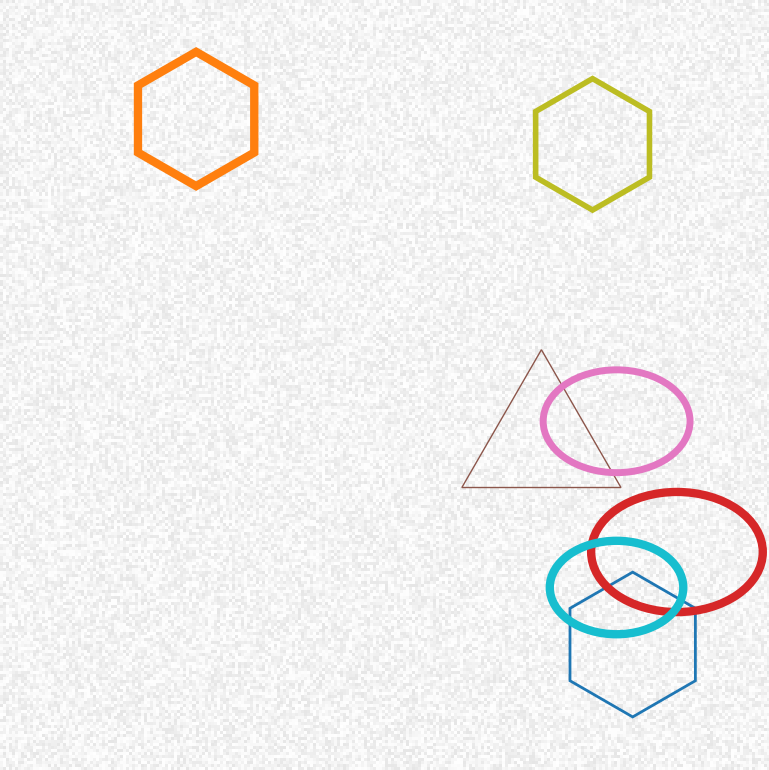[{"shape": "hexagon", "thickness": 1, "radius": 0.47, "center": [0.822, 0.163]}, {"shape": "hexagon", "thickness": 3, "radius": 0.44, "center": [0.255, 0.845]}, {"shape": "oval", "thickness": 3, "radius": 0.56, "center": [0.879, 0.283]}, {"shape": "triangle", "thickness": 0.5, "radius": 0.6, "center": [0.703, 0.427]}, {"shape": "oval", "thickness": 2.5, "radius": 0.48, "center": [0.801, 0.453]}, {"shape": "hexagon", "thickness": 2, "radius": 0.43, "center": [0.77, 0.813]}, {"shape": "oval", "thickness": 3, "radius": 0.43, "center": [0.801, 0.237]}]